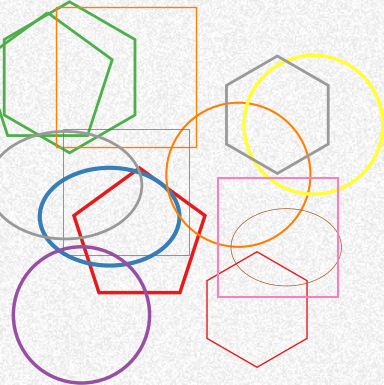[{"shape": "hexagon", "thickness": 1, "radius": 0.75, "center": [0.668, 0.196]}, {"shape": "pentagon", "thickness": 2.5, "radius": 0.89, "center": [0.362, 0.385]}, {"shape": "oval", "thickness": 3, "radius": 0.91, "center": [0.285, 0.437]}, {"shape": "pentagon", "thickness": 2, "radius": 0.88, "center": [0.124, 0.791]}, {"shape": "hexagon", "thickness": 2, "radius": 0.98, "center": [0.181, 0.799]}, {"shape": "circle", "thickness": 2.5, "radius": 0.88, "center": [0.212, 0.182]}, {"shape": "square", "thickness": 1, "radius": 0.91, "center": [0.327, 0.801]}, {"shape": "circle", "thickness": 1.5, "radius": 0.94, "center": [0.619, 0.546]}, {"shape": "circle", "thickness": 2.5, "radius": 0.9, "center": [0.814, 0.676]}, {"shape": "square", "thickness": 0.5, "radius": 0.82, "center": [0.327, 0.502]}, {"shape": "oval", "thickness": 0.5, "radius": 0.72, "center": [0.743, 0.358]}, {"shape": "square", "thickness": 1.5, "radius": 0.78, "center": [0.722, 0.384]}, {"shape": "oval", "thickness": 2, "radius": 1.0, "center": [0.169, 0.519]}, {"shape": "hexagon", "thickness": 2, "radius": 0.76, "center": [0.72, 0.702]}]